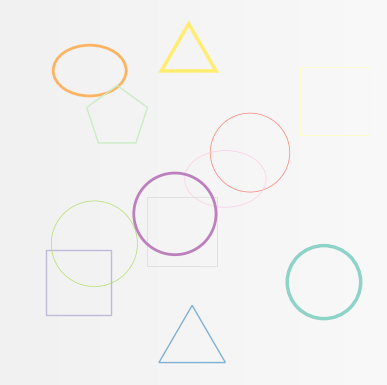[{"shape": "circle", "thickness": 2.5, "radius": 0.47, "center": [0.836, 0.267]}, {"shape": "square", "thickness": 0.5, "radius": 0.44, "center": [0.863, 0.737]}, {"shape": "square", "thickness": 1, "radius": 0.42, "center": [0.202, 0.266]}, {"shape": "circle", "thickness": 0.5, "radius": 0.51, "center": [0.645, 0.604]}, {"shape": "triangle", "thickness": 1, "radius": 0.49, "center": [0.496, 0.108]}, {"shape": "oval", "thickness": 2, "radius": 0.47, "center": [0.231, 0.817]}, {"shape": "circle", "thickness": 0.5, "radius": 0.56, "center": [0.244, 0.367]}, {"shape": "oval", "thickness": 0.5, "radius": 0.53, "center": [0.582, 0.535]}, {"shape": "square", "thickness": 0.5, "radius": 0.45, "center": [0.47, 0.4]}, {"shape": "circle", "thickness": 2, "radius": 0.53, "center": [0.451, 0.444]}, {"shape": "pentagon", "thickness": 1, "radius": 0.41, "center": [0.302, 0.695]}, {"shape": "triangle", "thickness": 2.5, "radius": 0.41, "center": [0.487, 0.857]}]